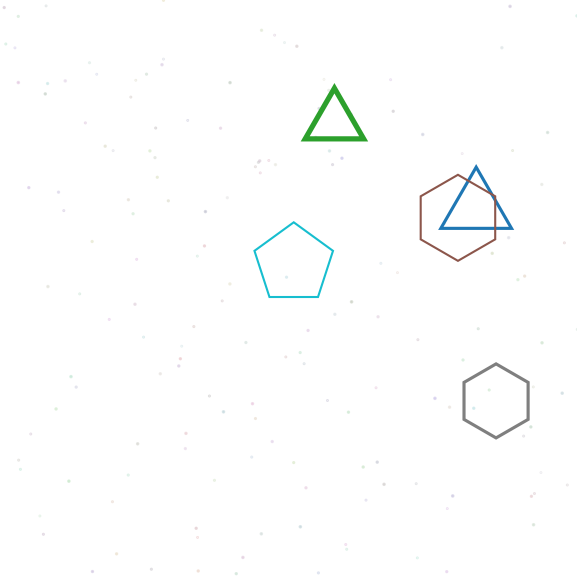[{"shape": "triangle", "thickness": 1.5, "radius": 0.35, "center": [0.825, 0.639]}, {"shape": "triangle", "thickness": 2.5, "radius": 0.29, "center": [0.579, 0.788]}, {"shape": "hexagon", "thickness": 1, "radius": 0.37, "center": [0.793, 0.622]}, {"shape": "hexagon", "thickness": 1.5, "radius": 0.32, "center": [0.859, 0.305]}, {"shape": "pentagon", "thickness": 1, "radius": 0.36, "center": [0.509, 0.543]}]